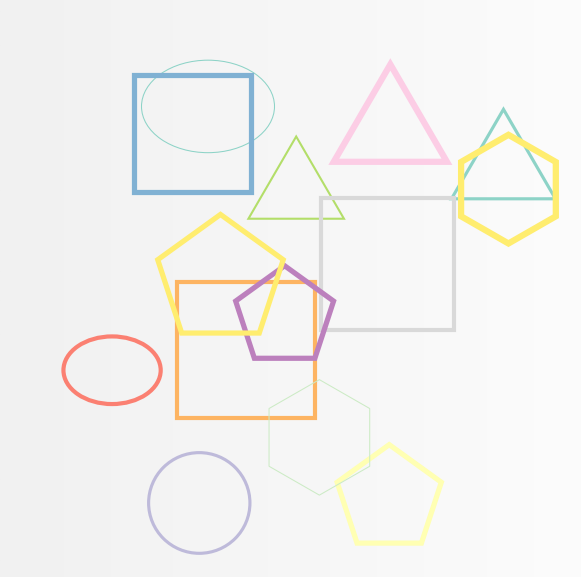[{"shape": "oval", "thickness": 0.5, "radius": 0.57, "center": [0.358, 0.815]}, {"shape": "triangle", "thickness": 1.5, "radius": 0.52, "center": [0.866, 0.707]}, {"shape": "pentagon", "thickness": 2.5, "radius": 0.47, "center": [0.67, 0.135]}, {"shape": "circle", "thickness": 1.5, "radius": 0.44, "center": [0.343, 0.128]}, {"shape": "oval", "thickness": 2, "radius": 0.42, "center": [0.193, 0.358]}, {"shape": "square", "thickness": 2.5, "radius": 0.51, "center": [0.331, 0.768]}, {"shape": "square", "thickness": 2, "radius": 0.59, "center": [0.423, 0.393]}, {"shape": "triangle", "thickness": 1, "radius": 0.47, "center": [0.51, 0.668]}, {"shape": "triangle", "thickness": 3, "radius": 0.56, "center": [0.672, 0.775]}, {"shape": "square", "thickness": 2, "radius": 0.57, "center": [0.667, 0.541]}, {"shape": "pentagon", "thickness": 2.5, "radius": 0.44, "center": [0.49, 0.45]}, {"shape": "hexagon", "thickness": 0.5, "radius": 0.5, "center": [0.549, 0.242]}, {"shape": "hexagon", "thickness": 3, "radius": 0.47, "center": [0.875, 0.672]}, {"shape": "pentagon", "thickness": 2.5, "radius": 0.57, "center": [0.379, 0.514]}]